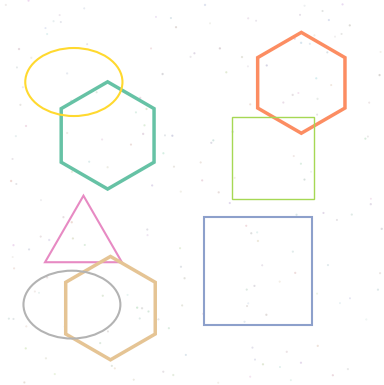[{"shape": "hexagon", "thickness": 2.5, "radius": 0.7, "center": [0.28, 0.648]}, {"shape": "hexagon", "thickness": 2.5, "radius": 0.65, "center": [0.783, 0.785]}, {"shape": "square", "thickness": 1.5, "radius": 0.7, "center": [0.67, 0.297]}, {"shape": "triangle", "thickness": 1.5, "radius": 0.58, "center": [0.217, 0.377]}, {"shape": "square", "thickness": 1, "radius": 0.53, "center": [0.709, 0.589]}, {"shape": "oval", "thickness": 1.5, "radius": 0.63, "center": [0.192, 0.787]}, {"shape": "hexagon", "thickness": 2.5, "radius": 0.67, "center": [0.287, 0.2]}, {"shape": "oval", "thickness": 1.5, "radius": 0.63, "center": [0.187, 0.209]}]